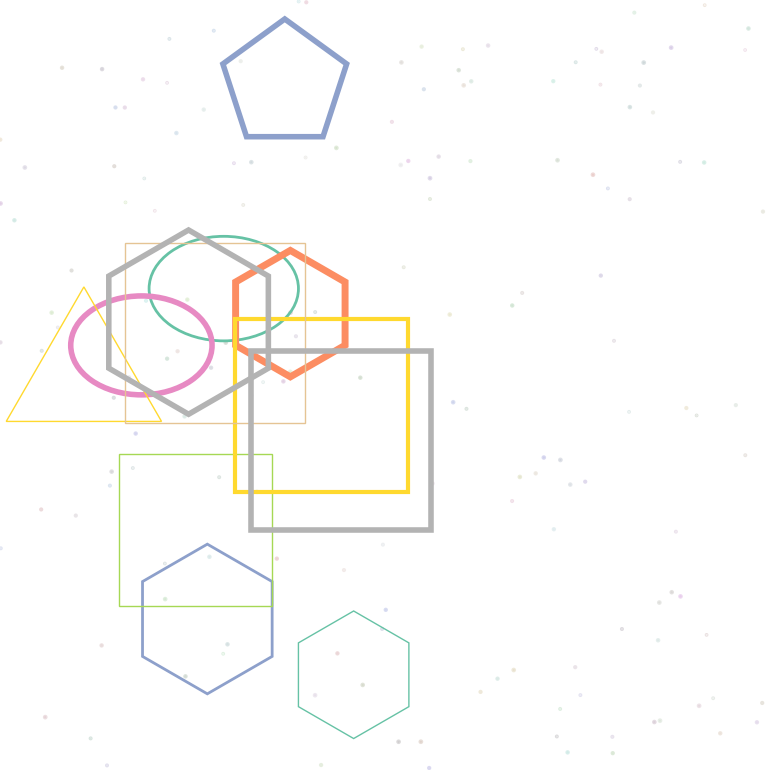[{"shape": "hexagon", "thickness": 0.5, "radius": 0.41, "center": [0.459, 0.124]}, {"shape": "oval", "thickness": 1, "radius": 0.48, "center": [0.291, 0.625]}, {"shape": "hexagon", "thickness": 2.5, "radius": 0.41, "center": [0.377, 0.593]}, {"shape": "hexagon", "thickness": 1, "radius": 0.49, "center": [0.269, 0.196]}, {"shape": "pentagon", "thickness": 2, "radius": 0.42, "center": [0.37, 0.891]}, {"shape": "oval", "thickness": 2, "radius": 0.46, "center": [0.184, 0.551]}, {"shape": "square", "thickness": 0.5, "radius": 0.5, "center": [0.254, 0.312]}, {"shape": "triangle", "thickness": 0.5, "radius": 0.58, "center": [0.109, 0.511]}, {"shape": "square", "thickness": 1.5, "radius": 0.56, "center": [0.417, 0.474]}, {"shape": "square", "thickness": 0.5, "radius": 0.58, "center": [0.279, 0.568]}, {"shape": "square", "thickness": 2, "radius": 0.58, "center": [0.443, 0.428]}, {"shape": "hexagon", "thickness": 2, "radius": 0.6, "center": [0.245, 0.582]}]